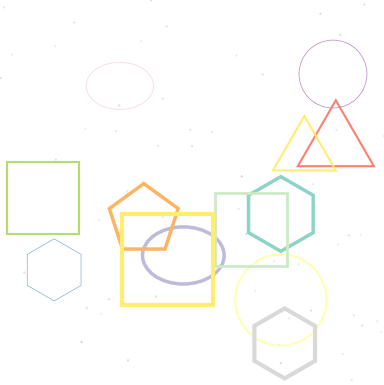[{"shape": "hexagon", "thickness": 2.5, "radius": 0.48, "center": [0.729, 0.444]}, {"shape": "circle", "thickness": 1.5, "radius": 0.59, "center": [0.73, 0.221]}, {"shape": "oval", "thickness": 2.5, "radius": 0.53, "center": [0.476, 0.336]}, {"shape": "triangle", "thickness": 1.5, "radius": 0.57, "center": [0.872, 0.625]}, {"shape": "hexagon", "thickness": 0.5, "radius": 0.4, "center": [0.141, 0.299]}, {"shape": "pentagon", "thickness": 2.5, "radius": 0.47, "center": [0.373, 0.429]}, {"shape": "square", "thickness": 1.5, "radius": 0.47, "center": [0.111, 0.485]}, {"shape": "oval", "thickness": 0.5, "radius": 0.44, "center": [0.311, 0.777]}, {"shape": "hexagon", "thickness": 3, "radius": 0.45, "center": [0.739, 0.108]}, {"shape": "circle", "thickness": 0.5, "radius": 0.44, "center": [0.865, 0.808]}, {"shape": "square", "thickness": 2, "radius": 0.47, "center": [0.652, 0.404]}, {"shape": "square", "thickness": 3, "radius": 0.59, "center": [0.435, 0.326]}, {"shape": "triangle", "thickness": 1.5, "radius": 0.47, "center": [0.791, 0.604]}]